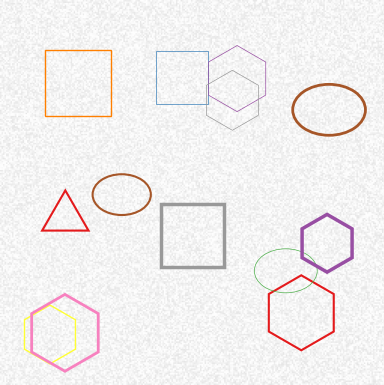[{"shape": "hexagon", "thickness": 1.5, "radius": 0.49, "center": [0.783, 0.188]}, {"shape": "triangle", "thickness": 1.5, "radius": 0.35, "center": [0.17, 0.436]}, {"shape": "square", "thickness": 0.5, "radius": 0.34, "center": [0.472, 0.799]}, {"shape": "oval", "thickness": 0.5, "radius": 0.41, "center": [0.742, 0.297]}, {"shape": "hexagon", "thickness": 0.5, "radius": 0.43, "center": [0.616, 0.796]}, {"shape": "hexagon", "thickness": 2.5, "radius": 0.37, "center": [0.85, 0.368]}, {"shape": "square", "thickness": 1, "radius": 0.43, "center": [0.203, 0.784]}, {"shape": "hexagon", "thickness": 1, "radius": 0.38, "center": [0.13, 0.131]}, {"shape": "oval", "thickness": 2, "radius": 0.47, "center": [0.855, 0.715]}, {"shape": "oval", "thickness": 1.5, "radius": 0.38, "center": [0.316, 0.494]}, {"shape": "hexagon", "thickness": 2, "radius": 0.5, "center": [0.169, 0.136]}, {"shape": "square", "thickness": 2.5, "radius": 0.41, "center": [0.501, 0.388]}, {"shape": "hexagon", "thickness": 0.5, "radius": 0.39, "center": [0.604, 0.739]}]